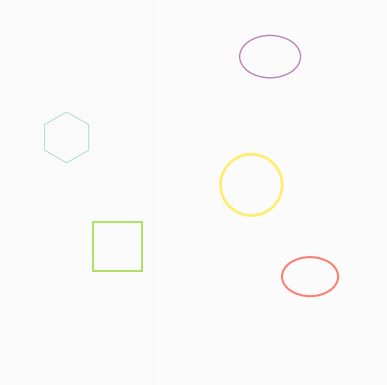[{"shape": "hexagon", "thickness": 0.5, "radius": 0.33, "center": [0.172, 0.643]}, {"shape": "oval", "thickness": 1.5, "radius": 0.36, "center": [0.8, 0.281]}, {"shape": "square", "thickness": 1.5, "radius": 0.32, "center": [0.303, 0.359]}, {"shape": "oval", "thickness": 1, "radius": 0.39, "center": [0.697, 0.853]}, {"shape": "circle", "thickness": 2, "radius": 0.4, "center": [0.649, 0.52]}]